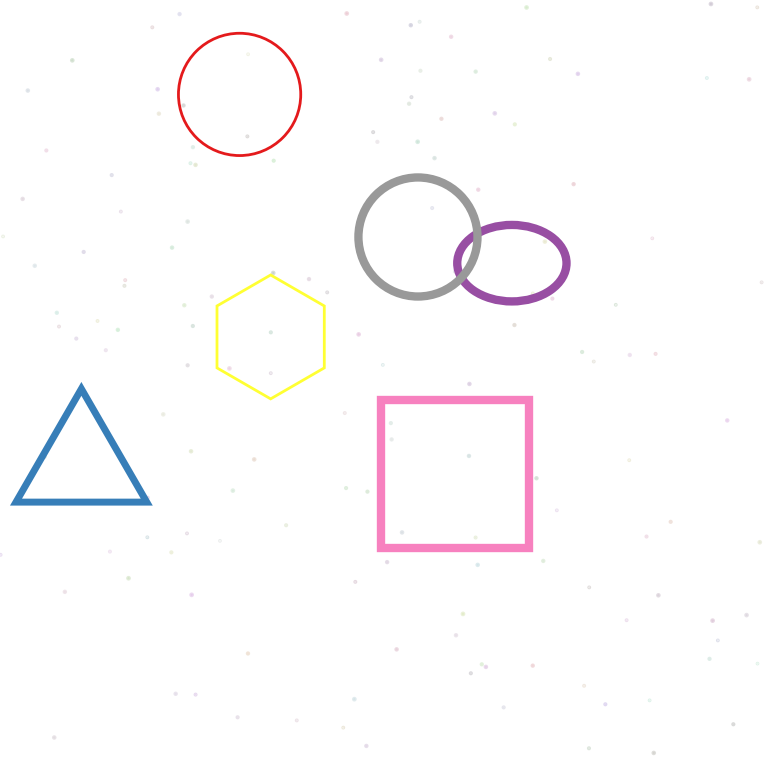[{"shape": "circle", "thickness": 1, "radius": 0.4, "center": [0.311, 0.877]}, {"shape": "triangle", "thickness": 2.5, "radius": 0.49, "center": [0.106, 0.397]}, {"shape": "oval", "thickness": 3, "radius": 0.35, "center": [0.665, 0.658]}, {"shape": "hexagon", "thickness": 1, "radius": 0.4, "center": [0.351, 0.562]}, {"shape": "square", "thickness": 3, "radius": 0.48, "center": [0.591, 0.385]}, {"shape": "circle", "thickness": 3, "radius": 0.39, "center": [0.543, 0.692]}]